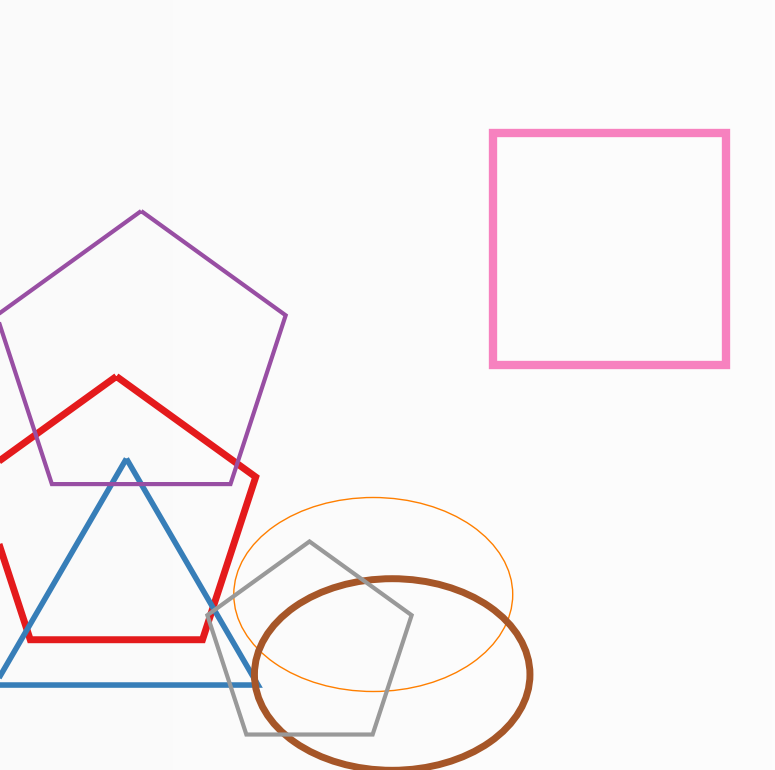[{"shape": "pentagon", "thickness": 2.5, "radius": 0.95, "center": [0.15, 0.322]}, {"shape": "triangle", "thickness": 2, "radius": 0.98, "center": [0.163, 0.208]}, {"shape": "pentagon", "thickness": 1.5, "radius": 0.98, "center": [0.182, 0.53]}, {"shape": "oval", "thickness": 0.5, "radius": 0.9, "center": [0.482, 0.228]}, {"shape": "oval", "thickness": 2.5, "radius": 0.89, "center": [0.506, 0.124]}, {"shape": "square", "thickness": 3, "radius": 0.75, "center": [0.787, 0.677]}, {"shape": "pentagon", "thickness": 1.5, "radius": 0.69, "center": [0.399, 0.158]}]